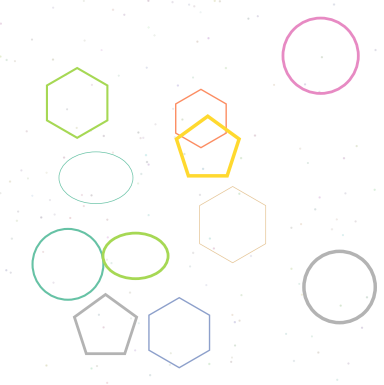[{"shape": "oval", "thickness": 0.5, "radius": 0.48, "center": [0.249, 0.538]}, {"shape": "circle", "thickness": 1.5, "radius": 0.46, "center": [0.176, 0.313]}, {"shape": "hexagon", "thickness": 1, "radius": 0.38, "center": [0.522, 0.692]}, {"shape": "hexagon", "thickness": 1, "radius": 0.45, "center": [0.466, 0.136]}, {"shape": "circle", "thickness": 2, "radius": 0.49, "center": [0.833, 0.855]}, {"shape": "hexagon", "thickness": 1.5, "radius": 0.45, "center": [0.2, 0.733]}, {"shape": "oval", "thickness": 2, "radius": 0.42, "center": [0.352, 0.335]}, {"shape": "pentagon", "thickness": 2.5, "radius": 0.43, "center": [0.54, 0.613]}, {"shape": "hexagon", "thickness": 0.5, "radius": 0.5, "center": [0.604, 0.417]}, {"shape": "pentagon", "thickness": 2, "radius": 0.42, "center": [0.274, 0.15]}, {"shape": "circle", "thickness": 2.5, "radius": 0.46, "center": [0.882, 0.255]}]